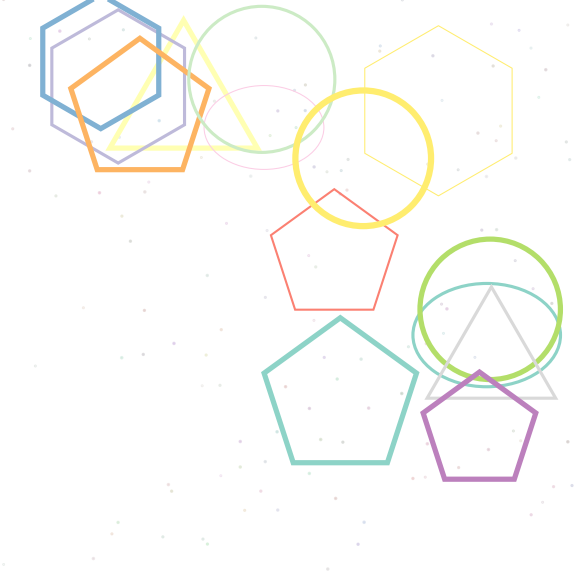[{"shape": "oval", "thickness": 1.5, "radius": 0.64, "center": [0.843, 0.419]}, {"shape": "pentagon", "thickness": 2.5, "radius": 0.69, "center": [0.589, 0.31]}, {"shape": "triangle", "thickness": 2.5, "radius": 0.74, "center": [0.318, 0.816]}, {"shape": "hexagon", "thickness": 1.5, "radius": 0.66, "center": [0.205, 0.849]}, {"shape": "pentagon", "thickness": 1, "radius": 0.58, "center": [0.579, 0.556]}, {"shape": "hexagon", "thickness": 2.5, "radius": 0.58, "center": [0.174, 0.892]}, {"shape": "pentagon", "thickness": 2.5, "radius": 0.63, "center": [0.242, 0.807]}, {"shape": "circle", "thickness": 2.5, "radius": 0.61, "center": [0.849, 0.463]}, {"shape": "oval", "thickness": 0.5, "radius": 0.52, "center": [0.457, 0.778]}, {"shape": "triangle", "thickness": 1.5, "radius": 0.64, "center": [0.851, 0.374]}, {"shape": "pentagon", "thickness": 2.5, "radius": 0.51, "center": [0.83, 0.252]}, {"shape": "circle", "thickness": 1.5, "radius": 0.63, "center": [0.453, 0.862]}, {"shape": "hexagon", "thickness": 0.5, "radius": 0.74, "center": [0.759, 0.807]}, {"shape": "circle", "thickness": 3, "radius": 0.59, "center": [0.629, 0.725]}]